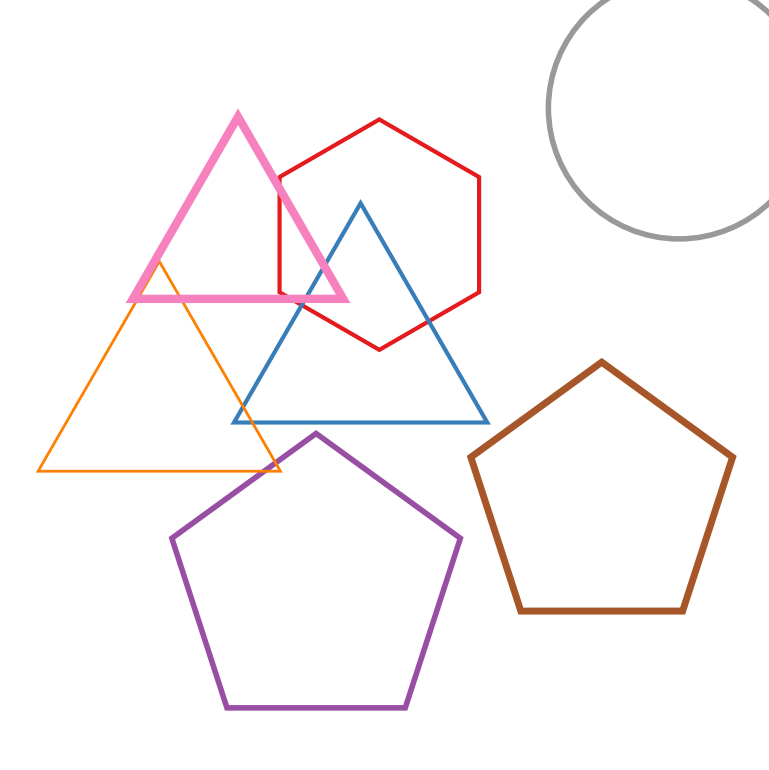[{"shape": "hexagon", "thickness": 1.5, "radius": 0.75, "center": [0.493, 0.695]}, {"shape": "triangle", "thickness": 1.5, "radius": 0.95, "center": [0.468, 0.546]}, {"shape": "pentagon", "thickness": 2, "radius": 0.98, "center": [0.411, 0.24]}, {"shape": "triangle", "thickness": 1, "radius": 0.91, "center": [0.207, 0.479]}, {"shape": "pentagon", "thickness": 2.5, "radius": 0.89, "center": [0.781, 0.351]}, {"shape": "triangle", "thickness": 3, "radius": 0.79, "center": [0.309, 0.691]}, {"shape": "circle", "thickness": 2, "radius": 0.85, "center": [0.882, 0.86]}]